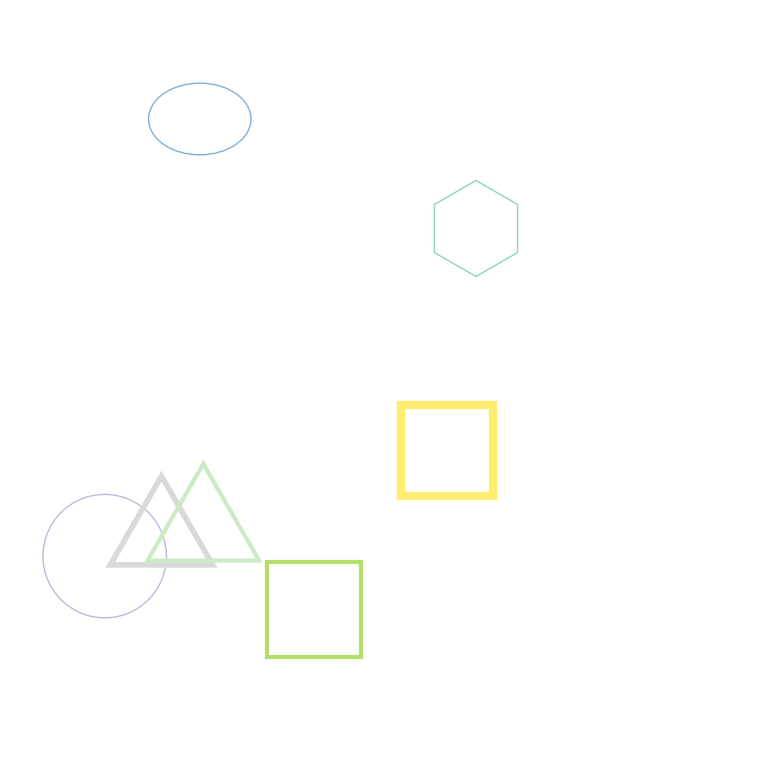[{"shape": "hexagon", "thickness": 0.5, "radius": 0.31, "center": [0.618, 0.703]}, {"shape": "circle", "thickness": 0.5, "radius": 0.4, "center": [0.136, 0.278]}, {"shape": "oval", "thickness": 0.5, "radius": 0.33, "center": [0.259, 0.845]}, {"shape": "square", "thickness": 1.5, "radius": 0.31, "center": [0.408, 0.208]}, {"shape": "triangle", "thickness": 2, "radius": 0.38, "center": [0.21, 0.305]}, {"shape": "triangle", "thickness": 1.5, "radius": 0.42, "center": [0.264, 0.314]}, {"shape": "square", "thickness": 3, "radius": 0.3, "center": [0.58, 0.415]}]